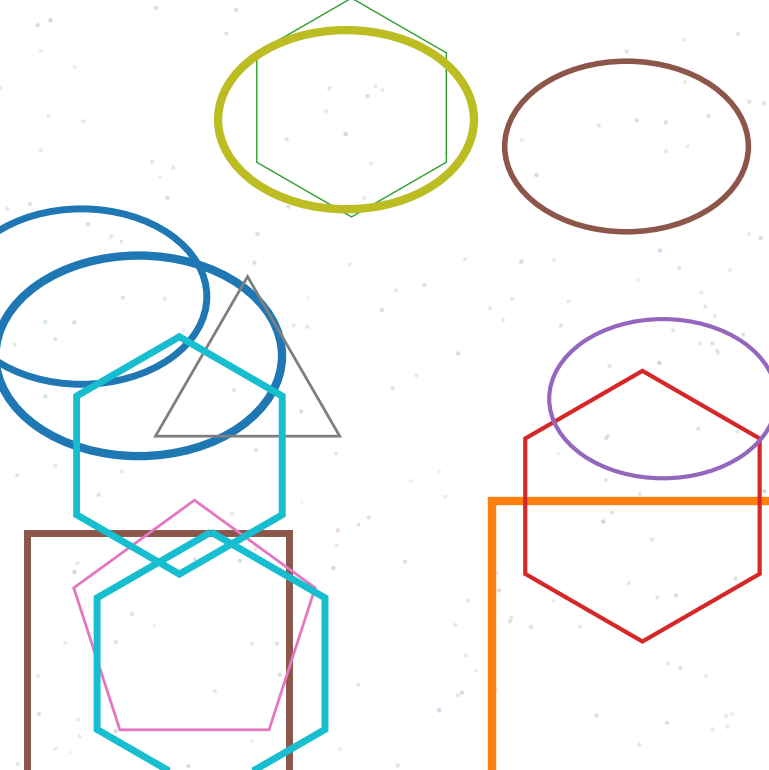[{"shape": "oval", "thickness": 3, "radius": 0.93, "center": [0.18, 0.538]}, {"shape": "oval", "thickness": 2.5, "radius": 0.81, "center": [0.106, 0.615]}, {"shape": "square", "thickness": 3, "radius": 0.96, "center": [0.831, 0.157]}, {"shape": "hexagon", "thickness": 0.5, "radius": 0.71, "center": [0.457, 0.86]}, {"shape": "hexagon", "thickness": 1.5, "radius": 0.88, "center": [0.834, 0.343]}, {"shape": "oval", "thickness": 1.5, "radius": 0.74, "center": [0.861, 0.482]}, {"shape": "oval", "thickness": 2, "radius": 0.79, "center": [0.814, 0.81]}, {"shape": "square", "thickness": 2.5, "radius": 0.85, "center": [0.205, 0.138]}, {"shape": "pentagon", "thickness": 1, "radius": 0.82, "center": [0.253, 0.186]}, {"shape": "triangle", "thickness": 1, "radius": 0.69, "center": [0.322, 0.503]}, {"shape": "oval", "thickness": 3, "radius": 0.83, "center": [0.449, 0.845]}, {"shape": "hexagon", "thickness": 2.5, "radius": 0.77, "center": [0.233, 0.409]}, {"shape": "hexagon", "thickness": 2.5, "radius": 0.85, "center": [0.274, 0.138]}]